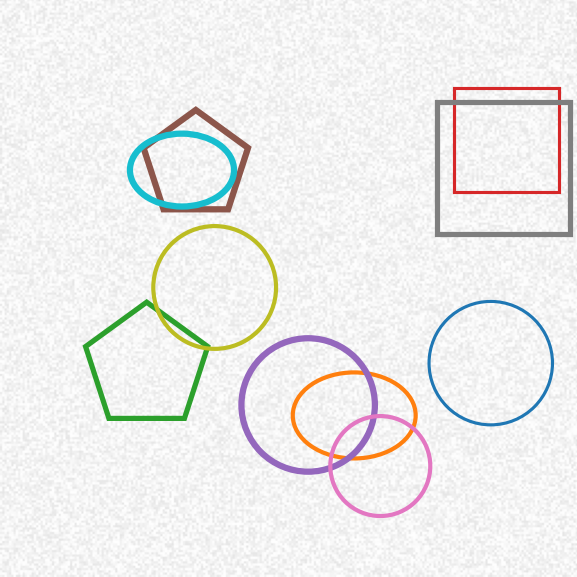[{"shape": "circle", "thickness": 1.5, "radius": 0.53, "center": [0.85, 0.37]}, {"shape": "oval", "thickness": 2, "radius": 0.53, "center": [0.613, 0.28]}, {"shape": "pentagon", "thickness": 2.5, "radius": 0.56, "center": [0.254, 0.365]}, {"shape": "square", "thickness": 1.5, "radius": 0.45, "center": [0.877, 0.757]}, {"shape": "circle", "thickness": 3, "radius": 0.58, "center": [0.534, 0.298]}, {"shape": "pentagon", "thickness": 3, "radius": 0.48, "center": [0.339, 0.714]}, {"shape": "circle", "thickness": 2, "radius": 0.43, "center": [0.659, 0.192]}, {"shape": "square", "thickness": 2.5, "radius": 0.57, "center": [0.872, 0.708]}, {"shape": "circle", "thickness": 2, "radius": 0.53, "center": [0.372, 0.501]}, {"shape": "oval", "thickness": 3, "radius": 0.45, "center": [0.315, 0.705]}]